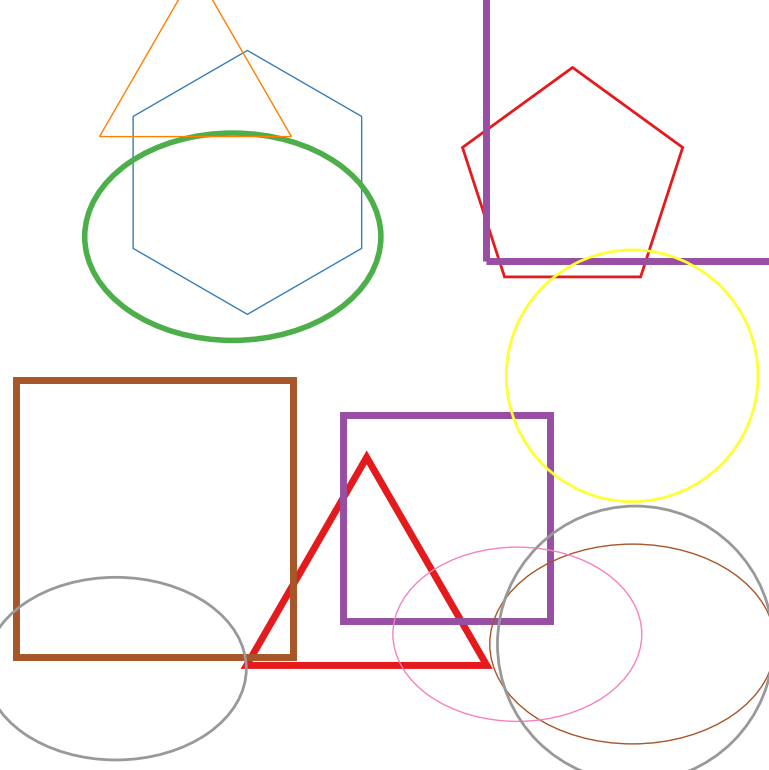[{"shape": "triangle", "thickness": 2.5, "radius": 0.9, "center": [0.476, 0.226]}, {"shape": "pentagon", "thickness": 1, "radius": 0.75, "center": [0.744, 0.762]}, {"shape": "hexagon", "thickness": 0.5, "radius": 0.86, "center": [0.321, 0.763]}, {"shape": "oval", "thickness": 2, "radius": 0.96, "center": [0.302, 0.693]}, {"shape": "square", "thickness": 2.5, "radius": 0.67, "center": [0.58, 0.327]}, {"shape": "square", "thickness": 2.5, "radius": 0.94, "center": [0.82, 0.849]}, {"shape": "triangle", "thickness": 0.5, "radius": 0.72, "center": [0.254, 0.895]}, {"shape": "circle", "thickness": 1, "radius": 0.82, "center": [0.821, 0.512]}, {"shape": "square", "thickness": 2.5, "radius": 0.9, "center": [0.2, 0.326]}, {"shape": "oval", "thickness": 0.5, "radius": 0.93, "center": [0.821, 0.164]}, {"shape": "oval", "thickness": 0.5, "radius": 0.81, "center": [0.672, 0.176]}, {"shape": "oval", "thickness": 1, "radius": 0.85, "center": [0.15, 0.132]}, {"shape": "circle", "thickness": 1, "radius": 0.9, "center": [0.825, 0.164]}]